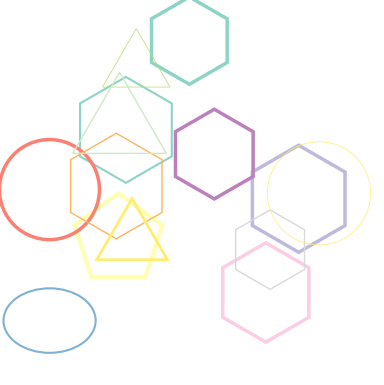[{"shape": "hexagon", "thickness": 1.5, "radius": 0.69, "center": [0.327, 0.663]}, {"shape": "hexagon", "thickness": 2.5, "radius": 0.57, "center": [0.492, 0.894]}, {"shape": "pentagon", "thickness": 3, "radius": 0.6, "center": [0.307, 0.378]}, {"shape": "hexagon", "thickness": 2.5, "radius": 0.69, "center": [0.776, 0.484]}, {"shape": "circle", "thickness": 2.5, "radius": 0.65, "center": [0.128, 0.508]}, {"shape": "oval", "thickness": 1.5, "radius": 0.6, "center": [0.129, 0.167]}, {"shape": "hexagon", "thickness": 1, "radius": 0.69, "center": [0.302, 0.517]}, {"shape": "triangle", "thickness": 0.5, "radius": 0.51, "center": [0.354, 0.824]}, {"shape": "hexagon", "thickness": 2.5, "radius": 0.65, "center": [0.69, 0.24]}, {"shape": "hexagon", "thickness": 1, "radius": 0.52, "center": [0.702, 0.352]}, {"shape": "hexagon", "thickness": 2.5, "radius": 0.58, "center": [0.557, 0.6]}, {"shape": "triangle", "thickness": 1, "radius": 0.7, "center": [0.311, 0.672]}, {"shape": "circle", "thickness": 0.5, "radius": 0.67, "center": [0.829, 0.498]}, {"shape": "triangle", "thickness": 2, "radius": 0.53, "center": [0.343, 0.378]}]